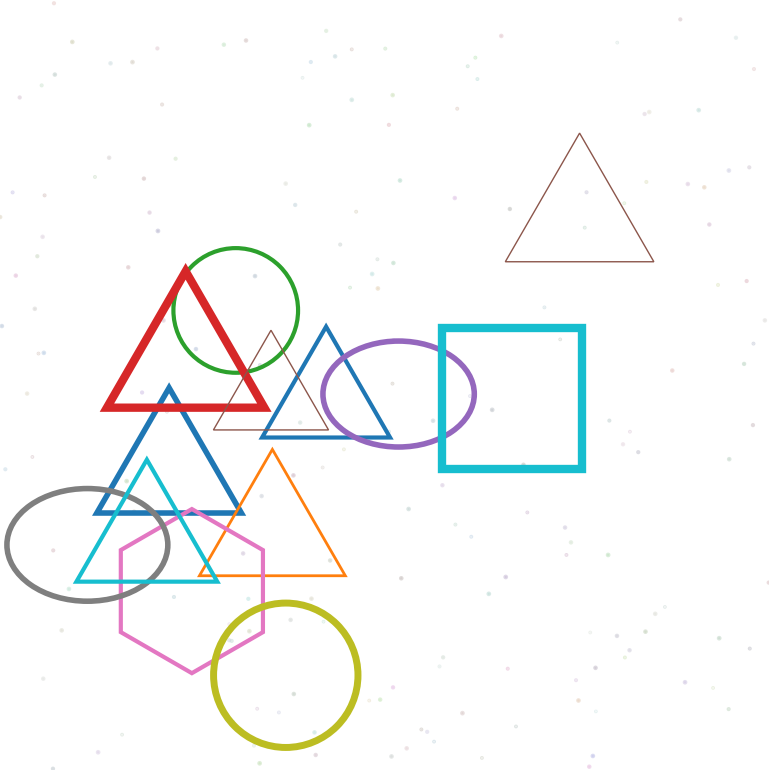[{"shape": "triangle", "thickness": 2, "radius": 0.54, "center": [0.22, 0.388]}, {"shape": "triangle", "thickness": 1.5, "radius": 0.48, "center": [0.423, 0.48]}, {"shape": "triangle", "thickness": 1, "radius": 0.55, "center": [0.354, 0.307]}, {"shape": "circle", "thickness": 1.5, "radius": 0.4, "center": [0.306, 0.597]}, {"shape": "triangle", "thickness": 3, "radius": 0.59, "center": [0.241, 0.53]}, {"shape": "oval", "thickness": 2, "radius": 0.49, "center": [0.518, 0.488]}, {"shape": "triangle", "thickness": 0.5, "radius": 0.43, "center": [0.352, 0.485]}, {"shape": "triangle", "thickness": 0.5, "radius": 0.56, "center": [0.753, 0.716]}, {"shape": "hexagon", "thickness": 1.5, "radius": 0.53, "center": [0.249, 0.232]}, {"shape": "oval", "thickness": 2, "radius": 0.52, "center": [0.113, 0.292]}, {"shape": "circle", "thickness": 2.5, "radius": 0.47, "center": [0.371, 0.123]}, {"shape": "square", "thickness": 3, "radius": 0.46, "center": [0.665, 0.482]}, {"shape": "triangle", "thickness": 1.5, "radius": 0.53, "center": [0.191, 0.297]}]